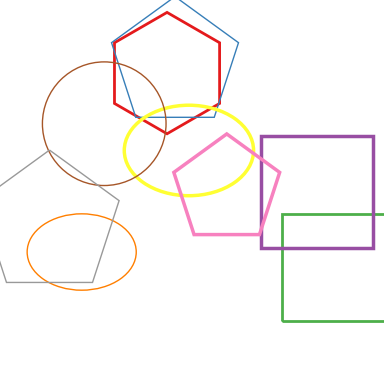[{"shape": "hexagon", "thickness": 2, "radius": 0.79, "center": [0.434, 0.81]}, {"shape": "pentagon", "thickness": 1, "radius": 0.87, "center": [0.455, 0.836]}, {"shape": "square", "thickness": 2, "radius": 0.69, "center": [0.871, 0.306]}, {"shape": "square", "thickness": 2.5, "radius": 0.72, "center": [0.823, 0.502]}, {"shape": "oval", "thickness": 1, "radius": 0.71, "center": [0.212, 0.345]}, {"shape": "oval", "thickness": 2.5, "radius": 0.84, "center": [0.491, 0.609]}, {"shape": "circle", "thickness": 1, "radius": 0.8, "center": [0.271, 0.679]}, {"shape": "pentagon", "thickness": 2.5, "radius": 0.72, "center": [0.589, 0.508]}, {"shape": "pentagon", "thickness": 1, "radius": 0.95, "center": [0.129, 0.42]}]